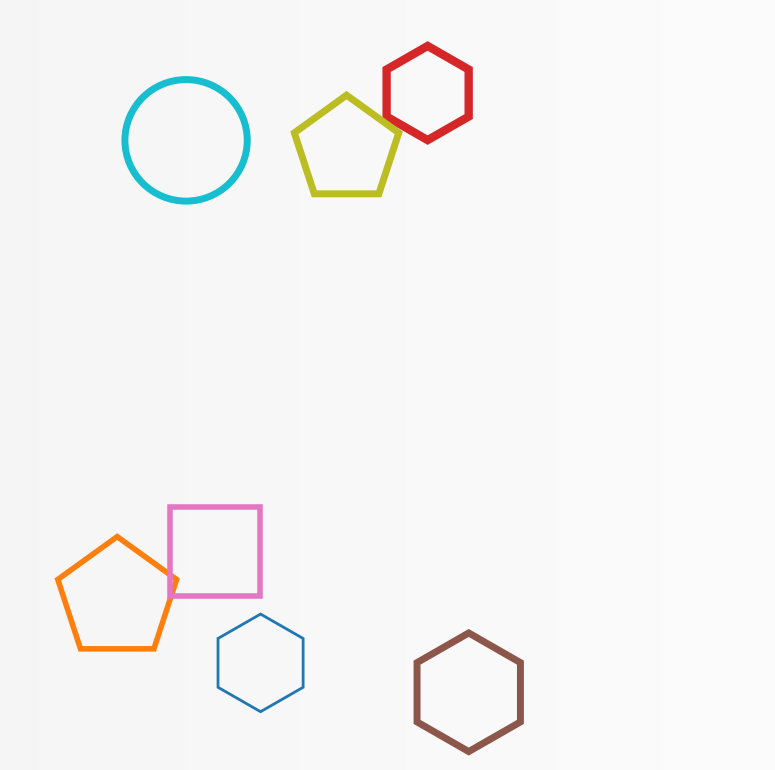[{"shape": "hexagon", "thickness": 1, "radius": 0.32, "center": [0.336, 0.139]}, {"shape": "pentagon", "thickness": 2, "radius": 0.4, "center": [0.151, 0.223]}, {"shape": "hexagon", "thickness": 3, "radius": 0.31, "center": [0.552, 0.879]}, {"shape": "hexagon", "thickness": 2.5, "radius": 0.39, "center": [0.605, 0.101]}, {"shape": "square", "thickness": 2, "radius": 0.29, "center": [0.277, 0.284]}, {"shape": "pentagon", "thickness": 2.5, "radius": 0.35, "center": [0.447, 0.806]}, {"shape": "circle", "thickness": 2.5, "radius": 0.39, "center": [0.24, 0.818]}]